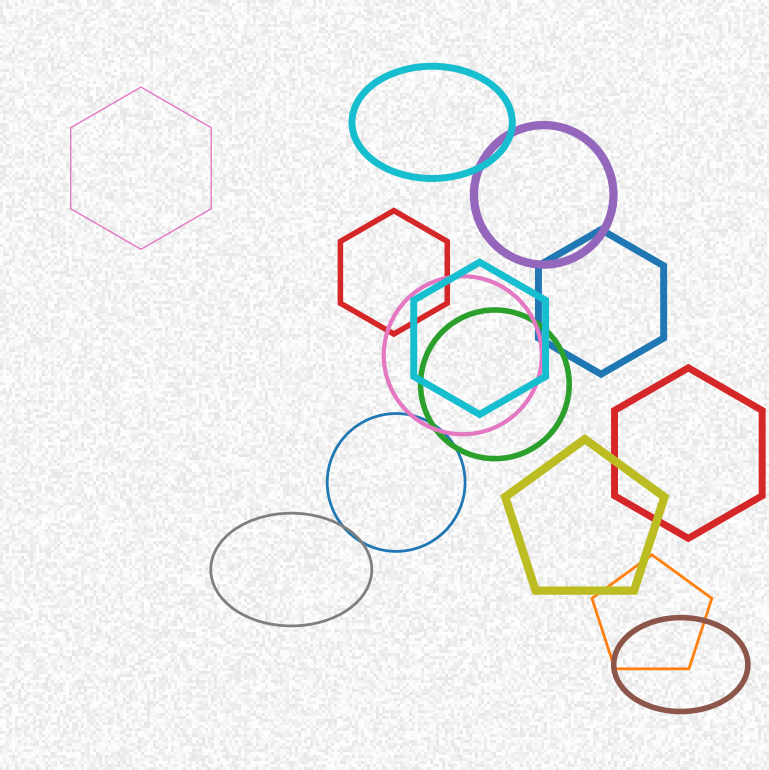[{"shape": "circle", "thickness": 1, "radius": 0.45, "center": [0.514, 0.373]}, {"shape": "hexagon", "thickness": 2.5, "radius": 0.47, "center": [0.781, 0.608]}, {"shape": "pentagon", "thickness": 1, "radius": 0.41, "center": [0.847, 0.198]}, {"shape": "circle", "thickness": 2, "radius": 0.48, "center": [0.643, 0.501]}, {"shape": "hexagon", "thickness": 2.5, "radius": 0.55, "center": [0.894, 0.412]}, {"shape": "hexagon", "thickness": 2, "radius": 0.4, "center": [0.511, 0.646]}, {"shape": "circle", "thickness": 3, "radius": 0.45, "center": [0.706, 0.747]}, {"shape": "oval", "thickness": 2, "radius": 0.44, "center": [0.884, 0.137]}, {"shape": "hexagon", "thickness": 0.5, "radius": 0.53, "center": [0.183, 0.782]}, {"shape": "circle", "thickness": 1.5, "radius": 0.51, "center": [0.601, 0.539]}, {"shape": "oval", "thickness": 1, "radius": 0.52, "center": [0.378, 0.26]}, {"shape": "pentagon", "thickness": 3, "radius": 0.54, "center": [0.76, 0.321]}, {"shape": "oval", "thickness": 2.5, "radius": 0.52, "center": [0.561, 0.841]}, {"shape": "hexagon", "thickness": 2.5, "radius": 0.49, "center": [0.623, 0.561]}]